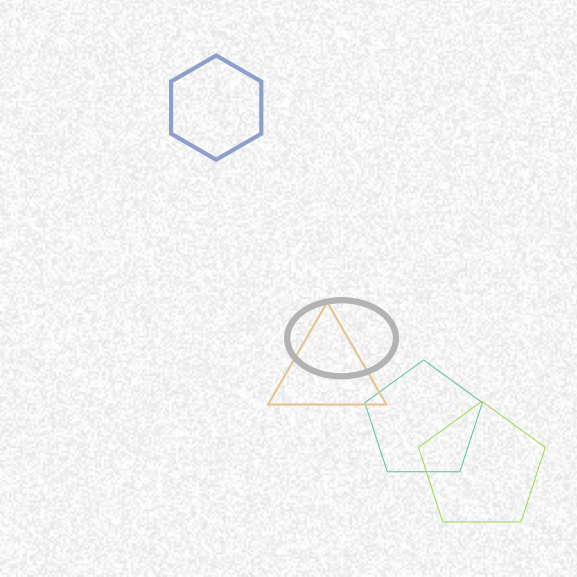[{"shape": "pentagon", "thickness": 0.5, "radius": 0.54, "center": [0.733, 0.269]}, {"shape": "hexagon", "thickness": 2, "radius": 0.45, "center": [0.374, 0.813]}, {"shape": "pentagon", "thickness": 0.5, "radius": 0.58, "center": [0.834, 0.189]}, {"shape": "triangle", "thickness": 1, "radius": 0.59, "center": [0.567, 0.358]}, {"shape": "oval", "thickness": 3, "radius": 0.47, "center": [0.591, 0.413]}]